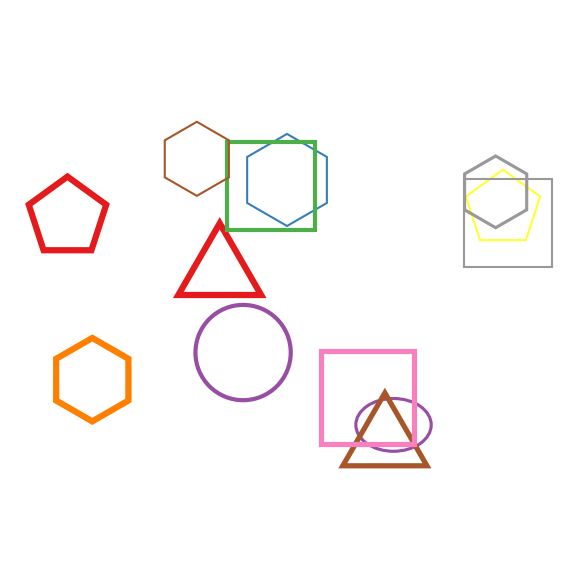[{"shape": "pentagon", "thickness": 3, "radius": 0.35, "center": [0.117, 0.623]}, {"shape": "triangle", "thickness": 3, "radius": 0.41, "center": [0.38, 0.53]}, {"shape": "hexagon", "thickness": 1, "radius": 0.4, "center": [0.497, 0.688]}, {"shape": "square", "thickness": 2, "radius": 0.38, "center": [0.469, 0.678]}, {"shape": "oval", "thickness": 1.5, "radius": 0.33, "center": [0.681, 0.263]}, {"shape": "circle", "thickness": 2, "radius": 0.41, "center": [0.421, 0.389]}, {"shape": "hexagon", "thickness": 3, "radius": 0.36, "center": [0.16, 0.342]}, {"shape": "pentagon", "thickness": 1, "radius": 0.34, "center": [0.871, 0.638]}, {"shape": "hexagon", "thickness": 1, "radius": 0.32, "center": [0.341, 0.724]}, {"shape": "triangle", "thickness": 2.5, "radius": 0.42, "center": [0.666, 0.235]}, {"shape": "square", "thickness": 2.5, "radius": 0.4, "center": [0.637, 0.311]}, {"shape": "hexagon", "thickness": 1.5, "radius": 0.31, "center": [0.858, 0.667]}, {"shape": "square", "thickness": 1, "radius": 0.38, "center": [0.879, 0.613]}]